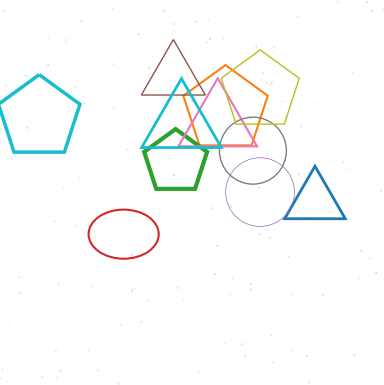[{"shape": "triangle", "thickness": 2, "radius": 0.45, "center": [0.818, 0.477]}, {"shape": "pentagon", "thickness": 1.5, "radius": 0.58, "center": [0.586, 0.716]}, {"shape": "pentagon", "thickness": 3, "radius": 0.43, "center": [0.456, 0.579]}, {"shape": "oval", "thickness": 1.5, "radius": 0.46, "center": [0.321, 0.392]}, {"shape": "circle", "thickness": 0.5, "radius": 0.45, "center": [0.676, 0.501]}, {"shape": "triangle", "thickness": 1, "radius": 0.48, "center": [0.45, 0.801]}, {"shape": "triangle", "thickness": 1.5, "radius": 0.59, "center": [0.566, 0.679]}, {"shape": "circle", "thickness": 1, "radius": 0.43, "center": [0.657, 0.609]}, {"shape": "pentagon", "thickness": 1, "radius": 0.53, "center": [0.676, 0.764]}, {"shape": "triangle", "thickness": 2, "radius": 0.6, "center": [0.471, 0.676]}, {"shape": "pentagon", "thickness": 2.5, "radius": 0.56, "center": [0.102, 0.695]}]